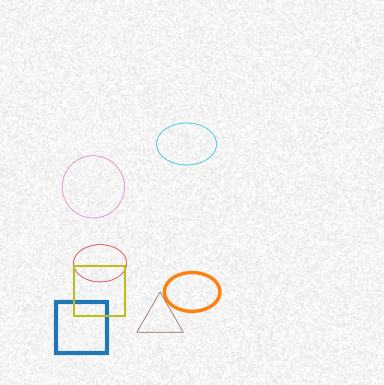[{"shape": "square", "thickness": 3, "radius": 0.33, "center": [0.213, 0.15]}, {"shape": "oval", "thickness": 2.5, "radius": 0.36, "center": [0.499, 0.242]}, {"shape": "oval", "thickness": 0.5, "radius": 0.35, "center": [0.26, 0.316]}, {"shape": "triangle", "thickness": 0.5, "radius": 0.35, "center": [0.416, 0.172]}, {"shape": "circle", "thickness": 0.5, "radius": 0.4, "center": [0.242, 0.515]}, {"shape": "square", "thickness": 1.5, "radius": 0.33, "center": [0.258, 0.244]}, {"shape": "oval", "thickness": 0.5, "radius": 0.39, "center": [0.485, 0.626]}]